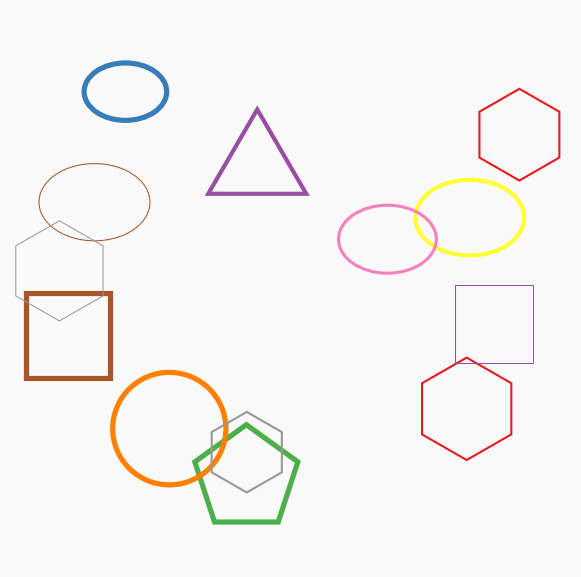[{"shape": "hexagon", "thickness": 1, "radius": 0.4, "center": [0.894, 0.766]}, {"shape": "hexagon", "thickness": 1, "radius": 0.44, "center": [0.803, 0.291]}, {"shape": "oval", "thickness": 2.5, "radius": 0.36, "center": [0.216, 0.84]}, {"shape": "pentagon", "thickness": 2.5, "radius": 0.47, "center": [0.424, 0.171]}, {"shape": "triangle", "thickness": 2, "radius": 0.49, "center": [0.443, 0.712]}, {"shape": "square", "thickness": 0.5, "radius": 0.34, "center": [0.851, 0.438]}, {"shape": "circle", "thickness": 2.5, "radius": 0.49, "center": [0.291, 0.257]}, {"shape": "oval", "thickness": 2, "radius": 0.47, "center": [0.808, 0.622]}, {"shape": "square", "thickness": 2.5, "radius": 0.36, "center": [0.117, 0.418]}, {"shape": "oval", "thickness": 0.5, "radius": 0.48, "center": [0.163, 0.649]}, {"shape": "oval", "thickness": 1.5, "radius": 0.42, "center": [0.667, 0.585]}, {"shape": "hexagon", "thickness": 0.5, "radius": 0.43, "center": [0.102, 0.53]}, {"shape": "hexagon", "thickness": 1, "radius": 0.35, "center": [0.425, 0.216]}]